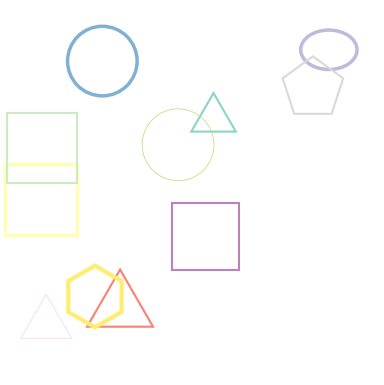[{"shape": "triangle", "thickness": 1.5, "radius": 0.33, "center": [0.555, 0.692]}, {"shape": "square", "thickness": 2.5, "radius": 0.46, "center": [0.107, 0.481]}, {"shape": "oval", "thickness": 2.5, "radius": 0.37, "center": [0.854, 0.871]}, {"shape": "triangle", "thickness": 1.5, "radius": 0.49, "center": [0.312, 0.201]}, {"shape": "circle", "thickness": 2.5, "radius": 0.45, "center": [0.266, 0.841]}, {"shape": "circle", "thickness": 0.5, "radius": 0.47, "center": [0.463, 0.624]}, {"shape": "triangle", "thickness": 0.5, "radius": 0.38, "center": [0.12, 0.159]}, {"shape": "pentagon", "thickness": 1.5, "radius": 0.41, "center": [0.813, 0.771]}, {"shape": "square", "thickness": 1.5, "radius": 0.43, "center": [0.534, 0.385]}, {"shape": "square", "thickness": 1.5, "radius": 0.45, "center": [0.109, 0.616]}, {"shape": "hexagon", "thickness": 3, "radius": 0.4, "center": [0.247, 0.23]}]